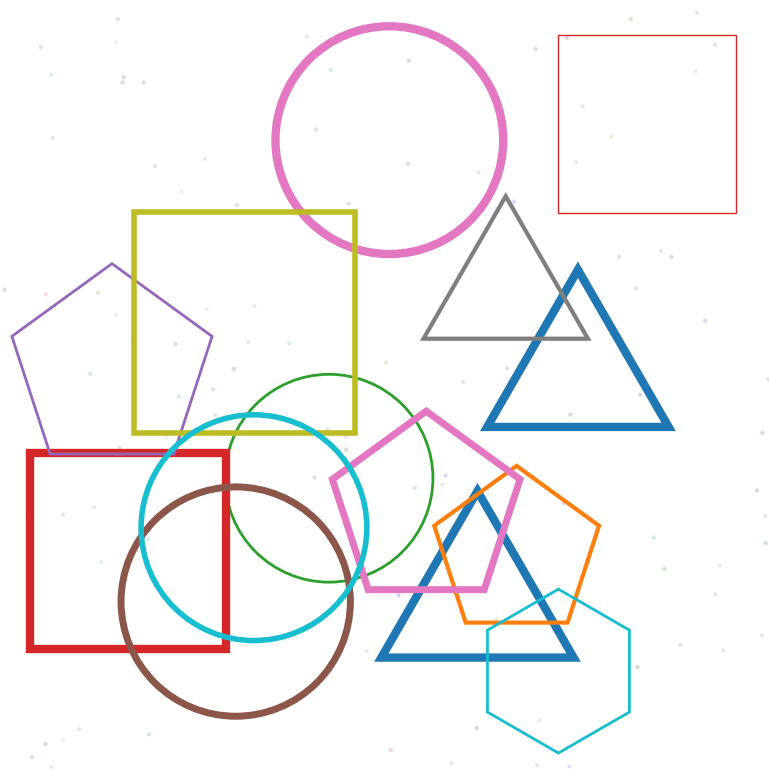[{"shape": "triangle", "thickness": 3, "radius": 0.68, "center": [0.751, 0.514]}, {"shape": "triangle", "thickness": 3, "radius": 0.72, "center": [0.62, 0.218]}, {"shape": "pentagon", "thickness": 1.5, "radius": 0.56, "center": [0.671, 0.282]}, {"shape": "circle", "thickness": 1, "radius": 0.67, "center": [0.427, 0.379]}, {"shape": "square", "thickness": 0.5, "radius": 0.58, "center": [0.84, 0.839]}, {"shape": "square", "thickness": 3, "radius": 0.64, "center": [0.167, 0.284]}, {"shape": "pentagon", "thickness": 1, "radius": 0.68, "center": [0.145, 0.521]}, {"shape": "circle", "thickness": 2.5, "radius": 0.74, "center": [0.306, 0.219]}, {"shape": "pentagon", "thickness": 2.5, "radius": 0.64, "center": [0.554, 0.338]}, {"shape": "circle", "thickness": 3, "radius": 0.74, "center": [0.506, 0.818]}, {"shape": "triangle", "thickness": 1.5, "radius": 0.62, "center": [0.657, 0.622]}, {"shape": "square", "thickness": 2, "radius": 0.72, "center": [0.318, 0.581]}, {"shape": "circle", "thickness": 2, "radius": 0.73, "center": [0.33, 0.315]}, {"shape": "hexagon", "thickness": 1, "radius": 0.53, "center": [0.725, 0.128]}]